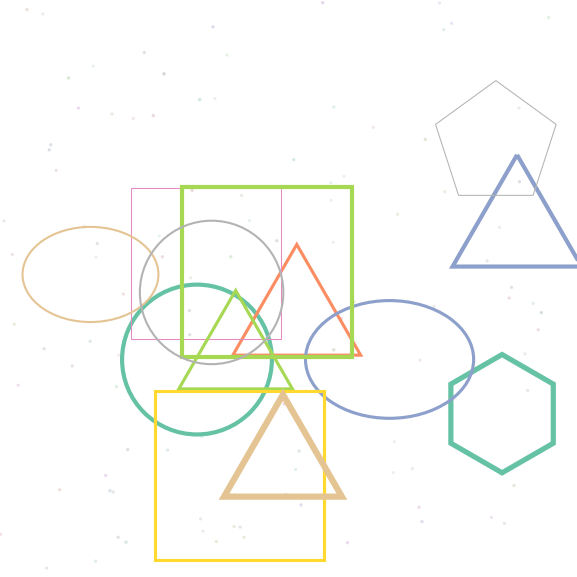[{"shape": "circle", "thickness": 2, "radius": 0.65, "center": [0.341, 0.377]}, {"shape": "hexagon", "thickness": 2.5, "radius": 0.51, "center": [0.869, 0.283]}, {"shape": "triangle", "thickness": 1.5, "radius": 0.64, "center": [0.514, 0.448]}, {"shape": "triangle", "thickness": 2, "radius": 0.64, "center": [0.895, 0.602]}, {"shape": "oval", "thickness": 1.5, "radius": 0.73, "center": [0.675, 0.377]}, {"shape": "square", "thickness": 0.5, "radius": 0.65, "center": [0.357, 0.543]}, {"shape": "triangle", "thickness": 1.5, "radius": 0.57, "center": [0.408, 0.383]}, {"shape": "square", "thickness": 2, "radius": 0.73, "center": [0.462, 0.528]}, {"shape": "square", "thickness": 1.5, "radius": 0.73, "center": [0.414, 0.175]}, {"shape": "oval", "thickness": 1, "radius": 0.59, "center": [0.157, 0.524]}, {"shape": "triangle", "thickness": 3, "radius": 0.59, "center": [0.49, 0.198]}, {"shape": "circle", "thickness": 1, "radius": 0.62, "center": [0.366, 0.493]}, {"shape": "pentagon", "thickness": 0.5, "radius": 0.55, "center": [0.859, 0.75]}]